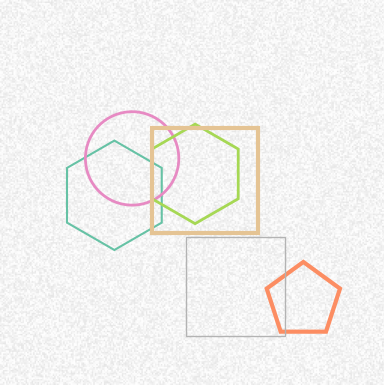[{"shape": "hexagon", "thickness": 1.5, "radius": 0.71, "center": [0.297, 0.493]}, {"shape": "pentagon", "thickness": 3, "radius": 0.5, "center": [0.788, 0.219]}, {"shape": "circle", "thickness": 2, "radius": 0.61, "center": [0.343, 0.589]}, {"shape": "hexagon", "thickness": 2, "radius": 0.65, "center": [0.507, 0.548]}, {"shape": "square", "thickness": 3, "radius": 0.68, "center": [0.532, 0.532]}, {"shape": "square", "thickness": 1, "radius": 0.64, "center": [0.611, 0.255]}]